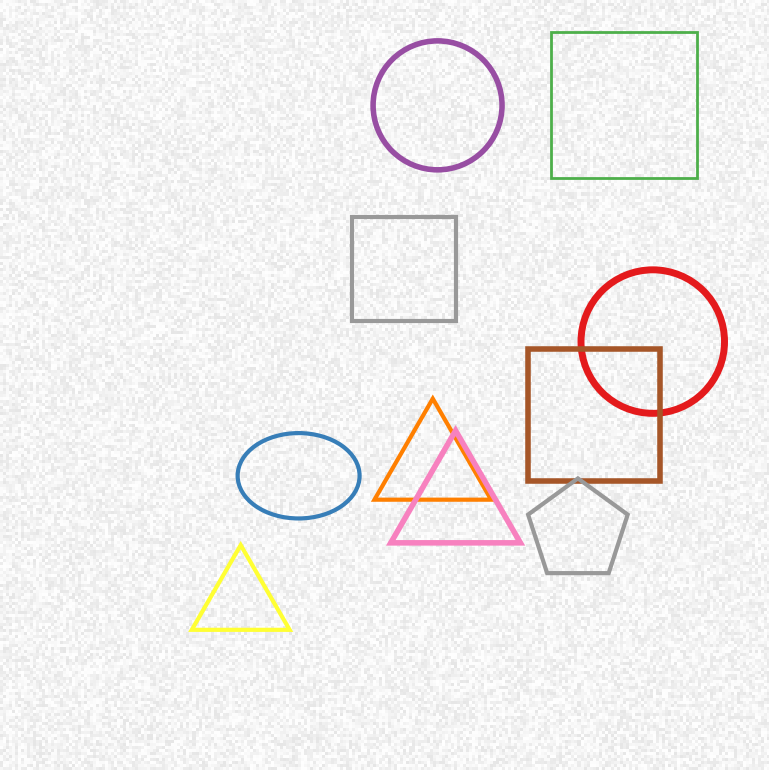[{"shape": "circle", "thickness": 2.5, "radius": 0.47, "center": [0.848, 0.556]}, {"shape": "oval", "thickness": 1.5, "radius": 0.4, "center": [0.388, 0.382]}, {"shape": "square", "thickness": 1, "radius": 0.47, "center": [0.811, 0.863]}, {"shape": "circle", "thickness": 2, "radius": 0.42, "center": [0.568, 0.863]}, {"shape": "triangle", "thickness": 1.5, "radius": 0.44, "center": [0.562, 0.395]}, {"shape": "triangle", "thickness": 1.5, "radius": 0.37, "center": [0.313, 0.219]}, {"shape": "square", "thickness": 2, "radius": 0.43, "center": [0.771, 0.461]}, {"shape": "triangle", "thickness": 2, "radius": 0.49, "center": [0.592, 0.344]}, {"shape": "square", "thickness": 1.5, "radius": 0.34, "center": [0.524, 0.651]}, {"shape": "pentagon", "thickness": 1.5, "radius": 0.34, "center": [0.751, 0.311]}]